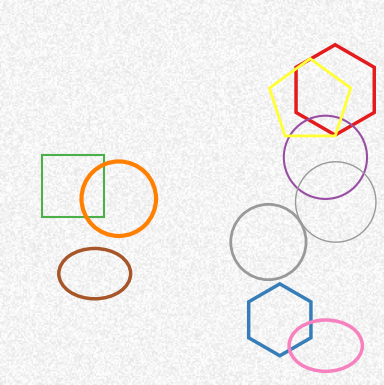[{"shape": "hexagon", "thickness": 2.5, "radius": 0.59, "center": [0.871, 0.767]}, {"shape": "hexagon", "thickness": 2.5, "radius": 0.47, "center": [0.727, 0.169]}, {"shape": "square", "thickness": 1.5, "radius": 0.4, "center": [0.19, 0.517]}, {"shape": "circle", "thickness": 1.5, "radius": 0.54, "center": [0.845, 0.591]}, {"shape": "circle", "thickness": 3, "radius": 0.48, "center": [0.309, 0.484]}, {"shape": "pentagon", "thickness": 2, "radius": 0.55, "center": [0.806, 0.737]}, {"shape": "oval", "thickness": 2.5, "radius": 0.47, "center": [0.246, 0.289]}, {"shape": "oval", "thickness": 2.5, "radius": 0.48, "center": [0.846, 0.102]}, {"shape": "circle", "thickness": 1, "radius": 0.52, "center": [0.872, 0.475]}, {"shape": "circle", "thickness": 2, "radius": 0.49, "center": [0.697, 0.371]}]